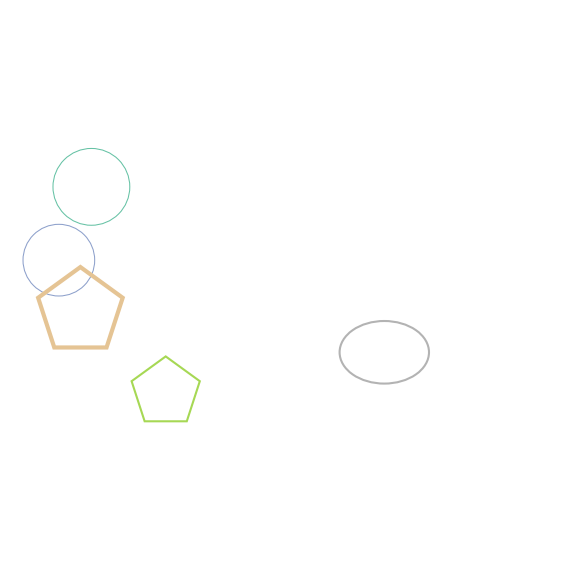[{"shape": "circle", "thickness": 0.5, "radius": 0.33, "center": [0.158, 0.676]}, {"shape": "circle", "thickness": 0.5, "radius": 0.31, "center": [0.102, 0.549]}, {"shape": "pentagon", "thickness": 1, "radius": 0.31, "center": [0.287, 0.32]}, {"shape": "pentagon", "thickness": 2, "radius": 0.38, "center": [0.139, 0.46]}, {"shape": "oval", "thickness": 1, "radius": 0.39, "center": [0.665, 0.389]}]